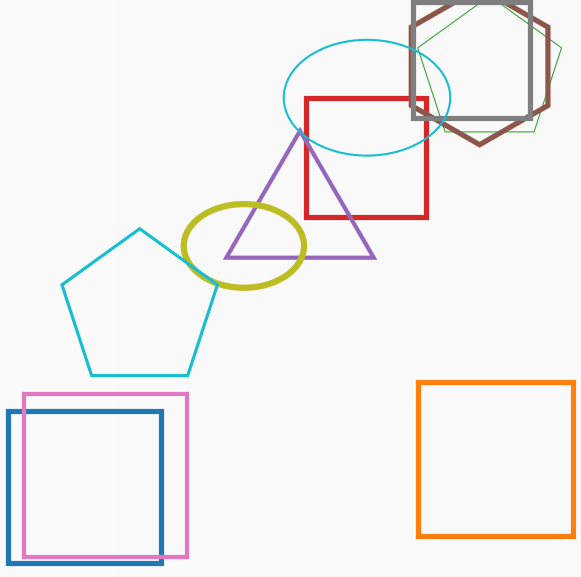[{"shape": "square", "thickness": 2.5, "radius": 0.66, "center": [0.146, 0.156]}, {"shape": "square", "thickness": 2.5, "radius": 0.67, "center": [0.852, 0.205]}, {"shape": "pentagon", "thickness": 0.5, "radius": 0.65, "center": [0.842, 0.876]}, {"shape": "square", "thickness": 2.5, "radius": 0.51, "center": [0.629, 0.726]}, {"shape": "triangle", "thickness": 2, "radius": 0.73, "center": [0.516, 0.626]}, {"shape": "hexagon", "thickness": 2.5, "radius": 0.68, "center": [0.825, 0.884]}, {"shape": "square", "thickness": 2, "radius": 0.7, "center": [0.181, 0.175]}, {"shape": "square", "thickness": 2.5, "radius": 0.5, "center": [0.812, 0.895]}, {"shape": "oval", "thickness": 3, "radius": 0.52, "center": [0.42, 0.573]}, {"shape": "pentagon", "thickness": 1.5, "radius": 0.7, "center": [0.24, 0.462]}, {"shape": "oval", "thickness": 1, "radius": 0.72, "center": [0.631, 0.83]}]